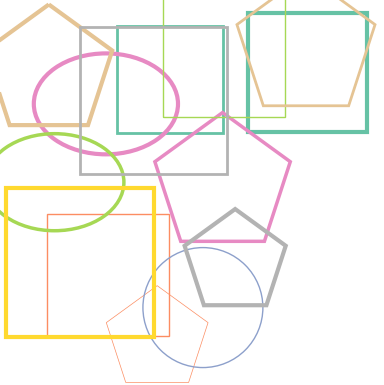[{"shape": "square", "thickness": 2, "radius": 0.69, "center": [0.441, 0.794]}, {"shape": "square", "thickness": 3, "radius": 0.77, "center": [0.798, 0.811]}, {"shape": "pentagon", "thickness": 0.5, "radius": 0.69, "center": [0.408, 0.119]}, {"shape": "square", "thickness": 1, "radius": 0.79, "center": [0.28, 0.286]}, {"shape": "circle", "thickness": 1, "radius": 0.78, "center": [0.527, 0.201]}, {"shape": "pentagon", "thickness": 2.5, "radius": 0.92, "center": [0.578, 0.523]}, {"shape": "oval", "thickness": 3, "radius": 0.94, "center": [0.275, 0.73]}, {"shape": "square", "thickness": 1, "radius": 0.79, "center": [0.582, 0.855]}, {"shape": "oval", "thickness": 2.5, "radius": 0.9, "center": [0.142, 0.527]}, {"shape": "square", "thickness": 3, "radius": 0.96, "center": [0.208, 0.318]}, {"shape": "pentagon", "thickness": 3, "radius": 0.87, "center": [0.127, 0.815]}, {"shape": "pentagon", "thickness": 2, "radius": 0.94, "center": [0.795, 0.878]}, {"shape": "square", "thickness": 2, "radius": 0.95, "center": [0.399, 0.738]}, {"shape": "pentagon", "thickness": 3, "radius": 0.69, "center": [0.611, 0.319]}]